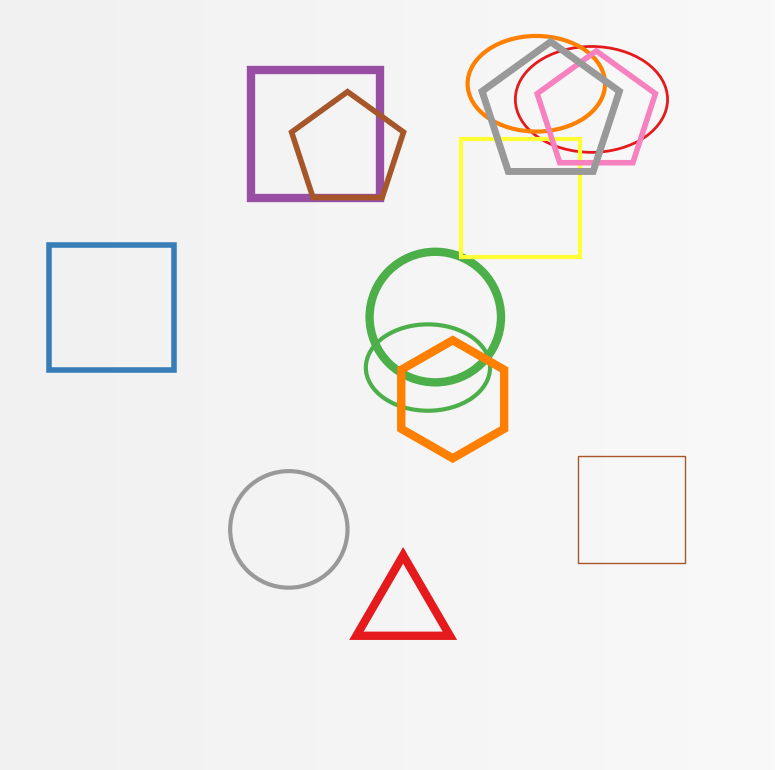[{"shape": "oval", "thickness": 1, "radius": 0.49, "center": [0.763, 0.871]}, {"shape": "triangle", "thickness": 3, "radius": 0.35, "center": [0.52, 0.209]}, {"shape": "square", "thickness": 2, "radius": 0.41, "center": [0.144, 0.6]}, {"shape": "circle", "thickness": 3, "radius": 0.42, "center": [0.562, 0.588]}, {"shape": "oval", "thickness": 1.5, "radius": 0.4, "center": [0.552, 0.523]}, {"shape": "square", "thickness": 3, "radius": 0.42, "center": [0.407, 0.826]}, {"shape": "oval", "thickness": 1.5, "radius": 0.44, "center": [0.692, 0.891]}, {"shape": "hexagon", "thickness": 3, "radius": 0.38, "center": [0.584, 0.481]}, {"shape": "square", "thickness": 1.5, "radius": 0.38, "center": [0.672, 0.743]}, {"shape": "square", "thickness": 0.5, "radius": 0.35, "center": [0.815, 0.339]}, {"shape": "pentagon", "thickness": 2, "radius": 0.38, "center": [0.448, 0.805]}, {"shape": "pentagon", "thickness": 2, "radius": 0.4, "center": [0.769, 0.854]}, {"shape": "pentagon", "thickness": 2.5, "radius": 0.47, "center": [0.711, 0.853]}, {"shape": "circle", "thickness": 1.5, "radius": 0.38, "center": [0.373, 0.312]}]